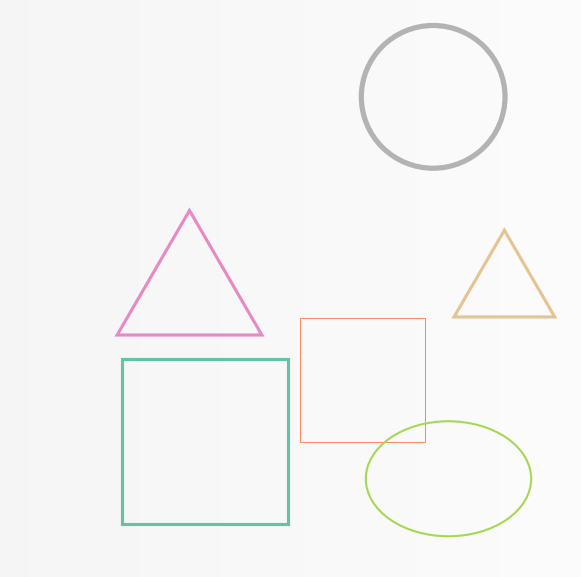[{"shape": "square", "thickness": 1.5, "radius": 0.71, "center": [0.353, 0.235]}, {"shape": "square", "thickness": 0.5, "radius": 0.54, "center": [0.624, 0.341]}, {"shape": "triangle", "thickness": 1.5, "radius": 0.72, "center": [0.326, 0.491]}, {"shape": "oval", "thickness": 1, "radius": 0.71, "center": [0.772, 0.17]}, {"shape": "triangle", "thickness": 1.5, "radius": 0.5, "center": [0.868, 0.5]}, {"shape": "circle", "thickness": 2.5, "radius": 0.62, "center": [0.745, 0.831]}]